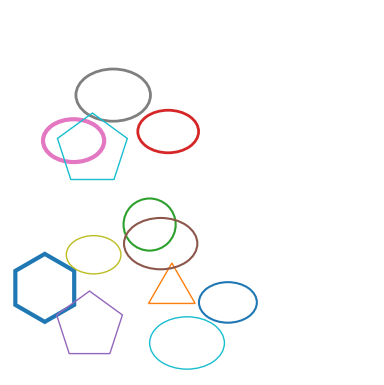[{"shape": "oval", "thickness": 1.5, "radius": 0.38, "center": [0.592, 0.214]}, {"shape": "hexagon", "thickness": 3, "radius": 0.44, "center": [0.116, 0.252]}, {"shape": "triangle", "thickness": 1, "radius": 0.35, "center": [0.446, 0.247]}, {"shape": "circle", "thickness": 1.5, "radius": 0.34, "center": [0.389, 0.417]}, {"shape": "oval", "thickness": 2, "radius": 0.39, "center": [0.437, 0.658]}, {"shape": "pentagon", "thickness": 1, "radius": 0.45, "center": [0.233, 0.154]}, {"shape": "oval", "thickness": 1.5, "radius": 0.48, "center": [0.417, 0.367]}, {"shape": "oval", "thickness": 3, "radius": 0.4, "center": [0.191, 0.635]}, {"shape": "oval", "thickness": 2, "radius": 0.48, "center": [0.294, 0.753]}, {"shape": "oval", "thickness": 1, "radius": 0.35, "center": [0.243, 0.338]}, {"shape": "oval", "thickness": 1, "radius": 0.49, "center": [0.486, 0.109]}, {"shape": "pentagon", "thickness": 1, "radius": 0.48, "center": [0.24, 0.611]}]